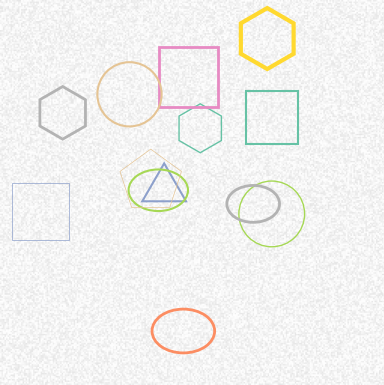[{"shape": "square", "thickness": 1.5, "radius": 0.34, "center": [0.706, 0.695]}, {"shape": "hexagon", "thickness": 1, "radius": 0.32, "center": [0.52, 0.667]}, {"shape": "oval", "thickness": 2, "radius": 0.41, "center": [0.476, 0.14]}, {"shape": "square", "thickness": 0.5, "radius": 0.37, "center": [0.104, 0.452]}, {"shape": "triangle", "thickness": 1.5, "radius": 0.33, "center": [0.426, 0.51]}, {"shape": "square", "thickness": 2, "radius": 0.39, "center": [0.49, 0.8]}, {"shape": "oval", "thickness": 1.5, "radius": 0.39, "center": [0.411, 0.506]}, {"shape": "circle", "thickness": 1, "radius": 0.43, "center": [0.706, 0.444]}, {"shape": "hexagon", "thickness": 3, "radius": 0.4, "center": [0.694, 0.9]}, {"shape": "pentagon", "thickness": 0.5, "radius": 0.42, "center": [0.391, 0.529]}, {"shape": "circle", "thickness": 1.5, "radius": 0.42, "center": [0.336, 0.755]}, {"shape": "oval", "thickness": 2, "radius": 0.34, "center": [0.658, 0.47]}, {"shape": "hexagon", "thickness": 2, "radius": 0.34, "center": [0.163, 0.707]}]